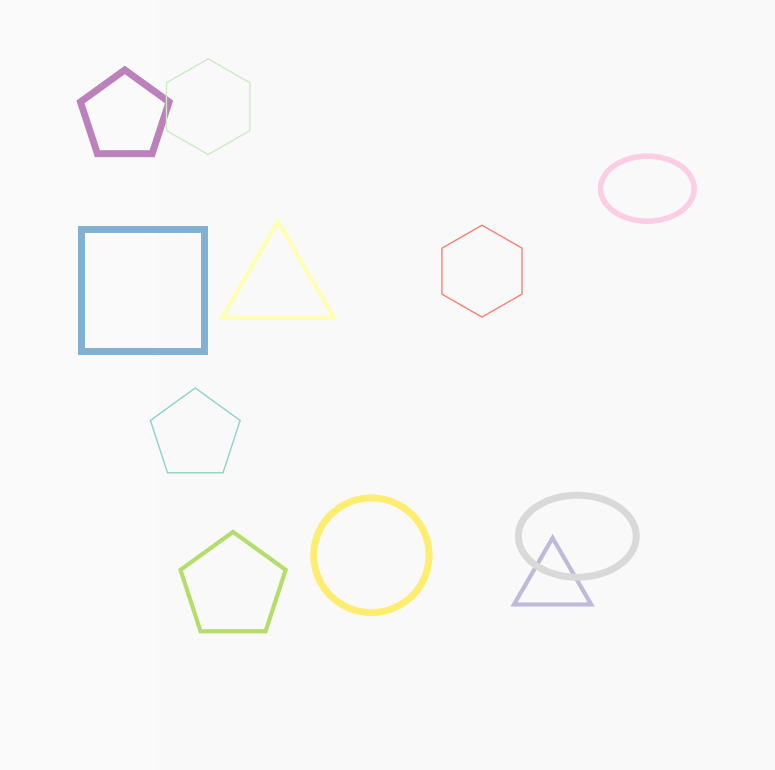[{"shape": "pentagon", "thickness": 0.5, "radius": 0.3, "center": [0.252, 0.435]}, {"shape": "triangle", "thickness": 1.5, "radius": 0.42, "center": [0.359, 0.629]}, {"shape": "triangle", "thickness": 1.5, "radius": 0.29, "center": [0.713, 0.244]}, {"shape": "hexagon", "thickness": 0.5, "radius": 0.3, "center": [0.622, 0.648]}, {"shape": "square", "thickness": 2.5, "radius": 0.4, "center": [0.184, 0.623]}, {"shape": "pentagon", "thickness": 1.5, "radius": 0.36, "center": [0.301, 0.238]}, {"shape": "oval", "thickness": 2, "radius": 0.3, "center": [0.835, 0.755]}, {"shape": "oval", "thickness": 2.5, "radius": 0.38, "center": [0.745, 0.304]}, {"shape": "pentagon", "thickness": 2.5, "radius": 0.3, "center": [0.161, 0.849]}, {"shape": "hexagon", "thickness": 0.5, "radius": 0.31, "center": [0.269, 0.861]}, {"shape": "circle", "thickness": 2.5, "radius": 0.37, "center": [0.479, 0.279]}]